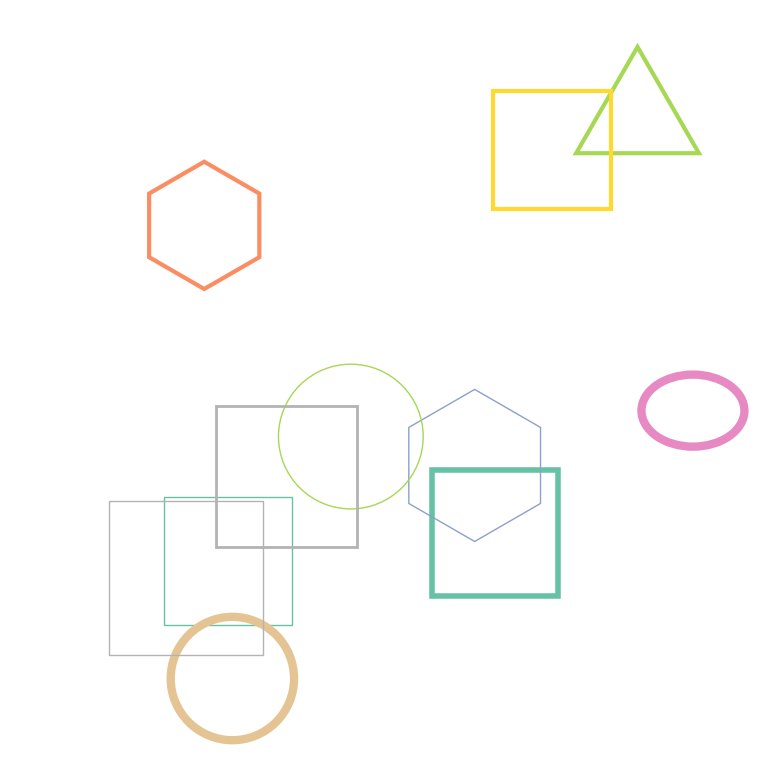[{"shape": "square", "thickness": 2, "radius": 0.41, "center": [0.643, 0.308]}, {"shape": "square", "thickness": 0.5, "radius": 0.42, "center": [0.296, 0.272]}, {"shape": "hexagon", "thickness": 1.5, "radius": 0.41, "center": [0.265, 0.707]}, {"shape": "hexagon", "thickness": 0.5, "radius": 0.49, "center": [0.616, 0.396]}, {"shape": "oval", "thickness": 3, "radius": 0.33, "center": [0.9, 0.467]}, {"shape": "triangle", "thickness": 1.5, "radius": 0.46, "center": [0.828, 0.847]}, {"shape": "circle", "thickness": 0.5, "radius": 0.47, "center": [0.456, 0.433]}, {"shape": "square", "thickness": 1.5, "radius": 0.38, "center": [0.717, 0.805]}, {"shape": "circle", "thickness": 3, "radius": 0.4, "center": [0.302, 0.119]}, {"shape": "square", "thickness": 1, "radius": 0.46, "center": [0.373, 0.381]}, {"shape": "square", "thickness": 0.5, "radius": 0.5, "center": [0.242, 0.249]}]